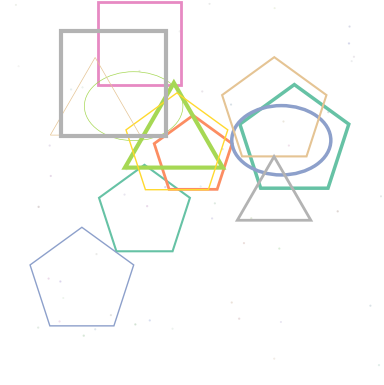[{"shape": "pentagon", "thickness": 1.5, "radius": 0.62, "center": [0.375, 0.448]}, {"shape": "pentagon", "thickness": 2.5, "radius": 0.74, "center": [0.765, 0.632]}, {"shape": "pentagon", "thickness": 2, "radius": 0.53, "center": [0.502, 0.594]}, {"shape": "pentagon", "thickness": 1, "radius": 0.71, "center": [0.213, 0.268]}, {"shape": "oval", "thickness": 2.5, "radius": 0.64, "center": [0.731, 0.636]}, {"shape": "square", "thickness": 2, "radius": 0.54, "center": [0.362, 0.887]}, {"shape": "oval", "thickness": 0.5, "radius": 0.64, "center": [0.347, 0.724]}, {"shape": "triangle", "thickness": 3, "radius": 0.73, "center": [0.452, 0.638]}, {"shape": "pentagon", "thickness": 1, "radius": 0.69, "center": [0.459, 0.62]}, {"shape": "pentagon", "thickness": 1.5, "radius": 0.71, "center": [0.712, 0.709]}, {"shape": "triangle", "thickness": 0.5, "radius": 0.67, "center": [0.247, 0.716]}, {"shape": "square", "thickness": 3, "radius": 0.68, "center": [0.295, 0.783]}, {"shape": "triangle", "thickness": 2, "radius": 0.55, "center": [0.712, 0.483]}]